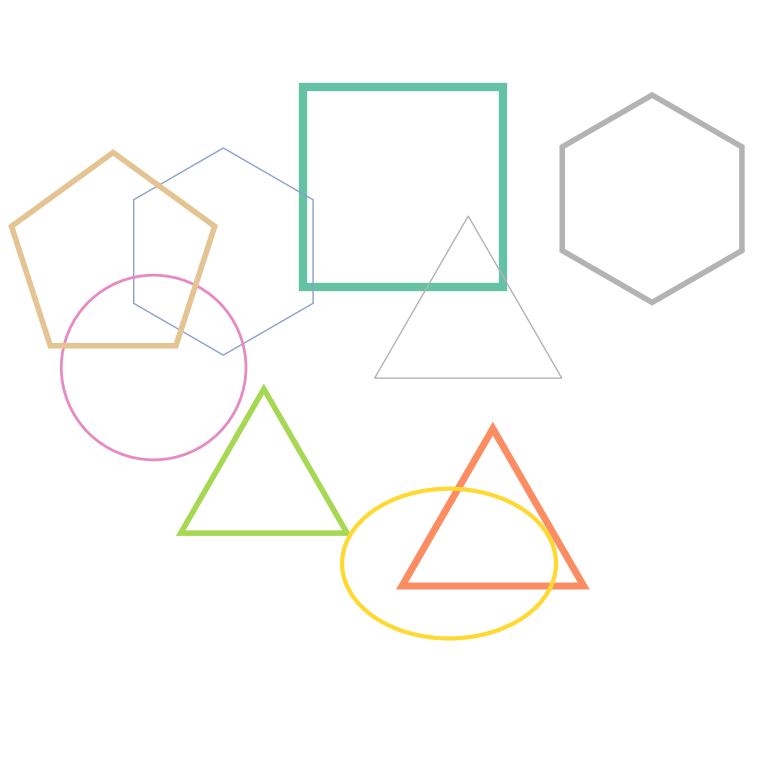[{"shape": "square", "thickness": 3, "radius": 0.65, "center": [0.524, 0.757]}, {"shape": "triangle", "thickness": 2.5, "radius": 0.68, "center": [0.64, 0.307]}, {"shape": "hexagon", "thickness": 0.5, "radius": 0.67, "center": [0.29, 0.673]}, {"shape": "circle", "thickness": 1, "radius": 0.6, "center": [0.2, 0.523]}, {"shape": "triangle", "thickness": 2, "radius": 0.62, "center": [0.343, 0.37]}, {"shape": "oval", "thickness": 1.5, "radius": 0.69, "center": [0.583, 0.268]}, {"shape": "pentagon", "thickness": 2, "radius": 0.69, "center": [0.147, 0.663]}, {"shape": "hexagon", "thickness": 2, "radius": 0.67, "center": [0.847, 0.742]}, {"shape": "triangle", "thickness": 0.5, "radius": 0.7, "center": [0.608, 0.579]}]